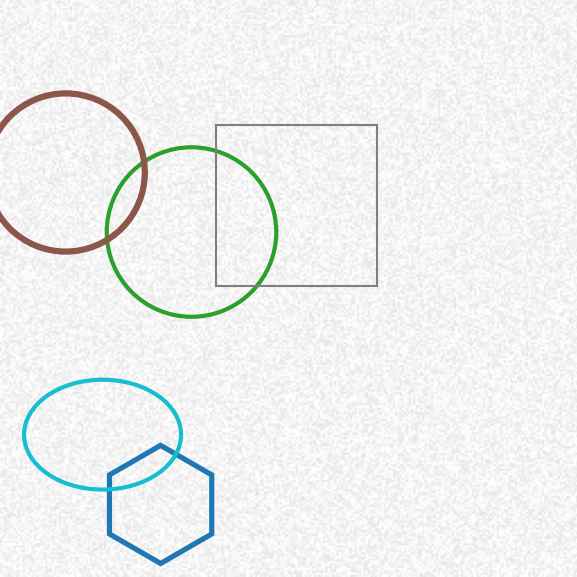[{"shape": "hexagon", "thickness": 2.5, "radius": 0.51, "center": [0.278, 0.126]}, {"shape": "circle", "thickness": 2, "radius": 0.73, "center": [0.332, 0.597]}, {"shape": "circle", "thickness": 3, "radius": 0.68, "center": [0.114, 0.7]}, {"shape": "square", "thickness": 1, "radius": 0.7, "center": [0.514, 0.643]}, {"shape": "oval", "thickness": 2, "radius": 0.68, "center": [0.178, 0.247]}]